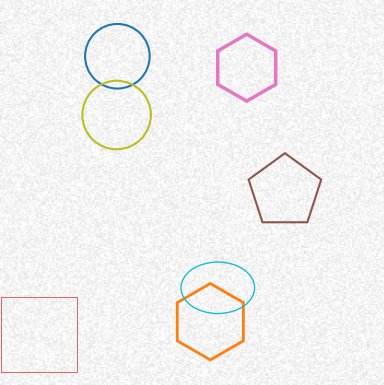[{"shape": "circle", "thickness": 1.5, "radius": 0.42, "center": [0.305, 0.854]}, {"shape": "hexagon", "thickness": 2, "radius": 0.5, "center": [0.546, 0.164]}, {"shape": "square", "thickness": 0.5, "radius": 0.49, "center": [0.1, 0.131]}, {"shape": "pentagon", "thickness": 1.5, "radius": 0.5, "center": [0.74, 0.503]}, {"shape": "hexagon", "thickness": 2.5, "radius": 0.43, "center": [0.641, 0.824]}, {"shape": "circle", "thickness": 1.5, "radius": 0.45, "center": [0.303, 0.701]}, {"shape": "oval", "thickness": 1, "radius": 0.48, "center": [0.566, 0.252]}]